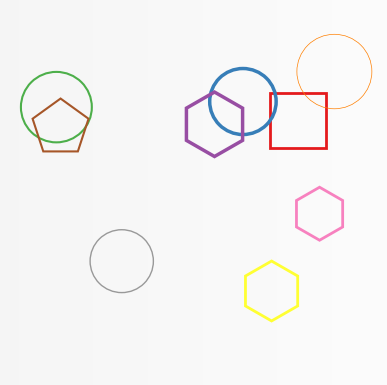[{"shape": "square", "thickness": 2, "radius": 0.36, "center": [0.769, 0.687]}, {"shape": "circle", "thickness": 2.5, "radius": 0.43, "center": [0.627, 0.736]}, {"shape": "circle", "thickness": 1.5, "radius": 0.46, "center": [0.145, 0.722]}, {"shape": "hexagon", "thickness": 2.5, "radius": 0.42, "center": [0.554, 0.677]}, {"shape": "circle", "thickness": 0.5, "radius": 0.48, "center": [0.863, 0.814]}, {"shape": "hexagon", "thickness": 2, "radius": 0.39, "center": [0.701, 0.244]}, {"shape": "pentagon", "thickness": 1.5, "radius": 0.38, "center": [0.156, 0.668]}, {"shape": "hexagon", "thickness": 2, "radius": 0.34, "center": [0.825, 0.445]}, {"shape": "circle", "thickness": 1, "radius": 0.41, "center": [0.314, 0.322]}]